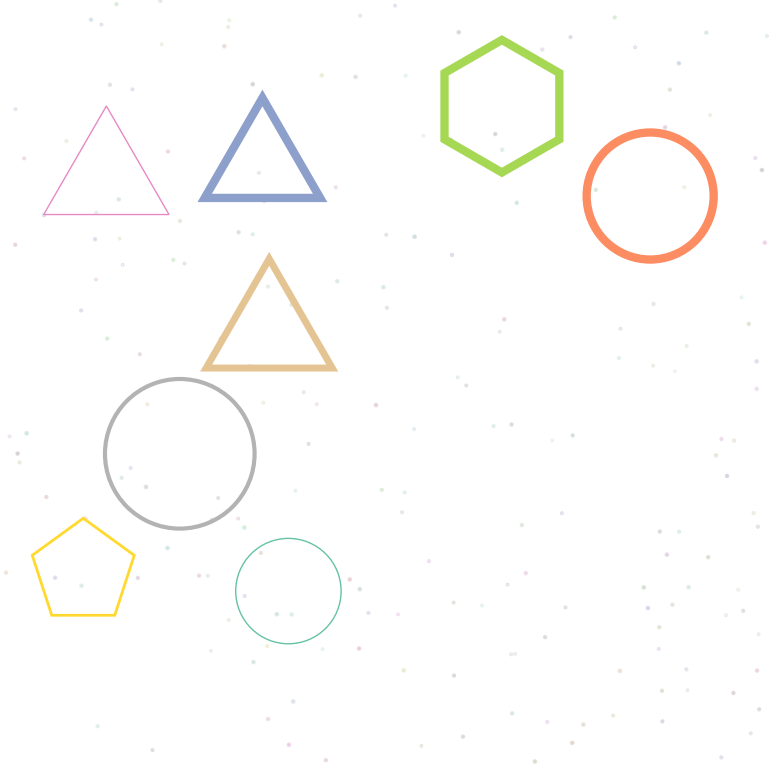[{"shape": "circle", "thickness": 0.5, "radius": 0.34, "center": [0.375, 0.232]}, {"shape": "circle", "thickness": 3, "radius": 0.41, "center": [0.844, 0.745]}, {"shape": "triangle", "thickness": 3, "radius": 0.43, "center": [0.341, 0.786]}, {"shape": "triangle", "thickness": 0.5, "radius": 0.47, "center": [0.138, 0.768]}, {"shape": "hexagon", "thickness": 3, "radius": 0.43, "center": [0.652, 0.862]}, {"shape": "pentagon", "thickness": 1, "radius": 0.35, "center": [0.108, 0.257]}, {"shape": "triangle", "thickness": 2.5, "radius": 0.47, "center": [0.35, 0.569]}, {"shape": "circle", "thickness": 1.5, "radius": 0.49, "center": [0.233, 0.411]}]